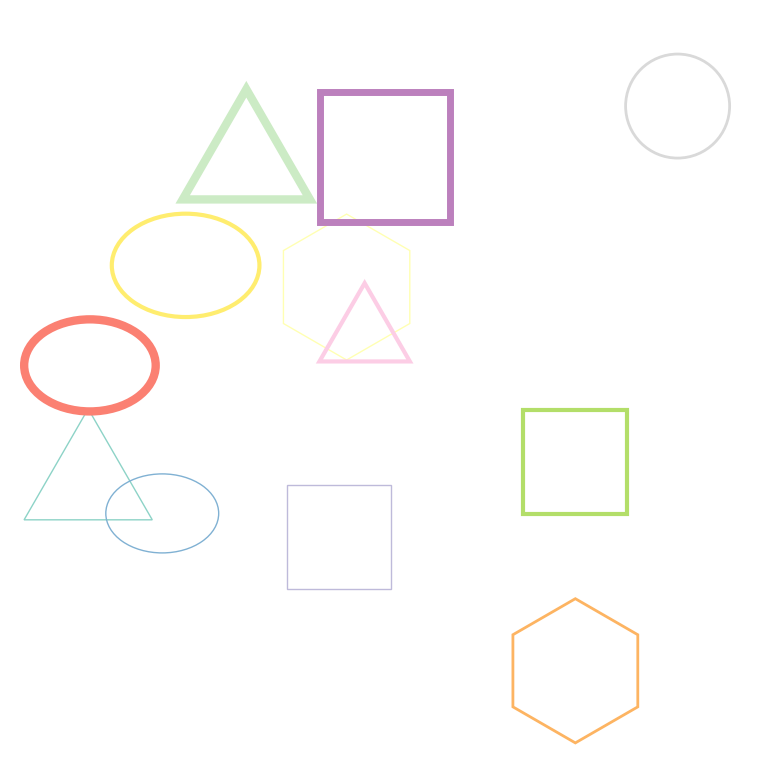[{"shape": "triangle", "thickness": 0.5, "radius": 0.48, "center": [0.115, 0.373]}, {"shape": "hexagon", "thickness": 0.5, "radius": 0.47, "center": [0.45, 0.627]}, {"shape": "square", "thickness": 0.5, "radius": 0.34, "center": [0.441, 0.303]}, {"shape": "oval", "thickness": 3, "radius": 0.43, "center": [0.117, 0.525]}, {"shape": "oval", "thickness": 0.5, "radius": 0.37, "center": [0.211, 0.333]}, {"shape": "hexagon", "thickness": 1, "radius": 0.47, "center": [0.747, 0.129]}, {"shape": "square", "thickness": 1.5, "radius": 0.34, "center": [0.747, 0.4]}, {"shape": "triangle", "thickness": 1.5, "radius": 0.34, "center": [0.474, 0.564]}, {"shape": "circle", "thickness": 1, "radius": 0.34, "center": [0.88, 0.862]}, {"shape": "square", "thickness": 2.5, "radius": 0.42, "center": [0.5, 0.796]}, {"shape": "triangle", "thickness": 3, "radius": 0.48, "center": [0.32, 0.789]}, {"shape": "oval", "thickness": 1.5, "radius": 0.48, "center": [0.241, 0.655]}]